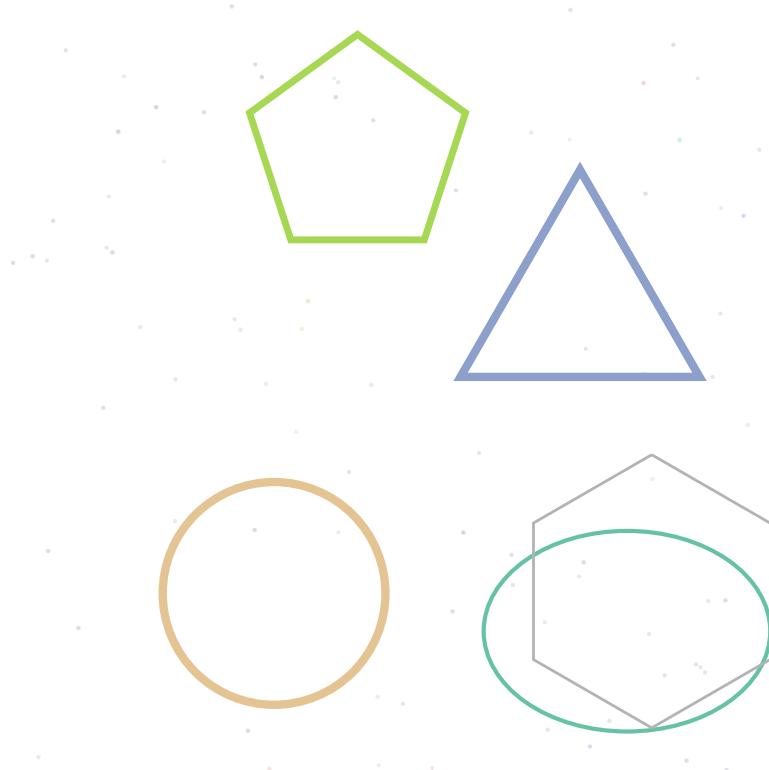[{"shape": "oval", "thickness": 1.5, "radius": 0.93, "center": [0.814, 0.18]}, {"shape": "triangle", "thickness": 3, "radius": 0.9, "center": [0.753, 0.6]}, {"shape": "pentagon", "thickness": 2.5, "radius": 0.74, "center": [0.464, 0.808]}, {"shape": "circle", "thickness": 3, "radius": 0.72, "center": [0.356, 0.229]}, {"shape": "hexagon", "thickness": 1, "radius": 0.89, "center": [0.846, 0.232]}]